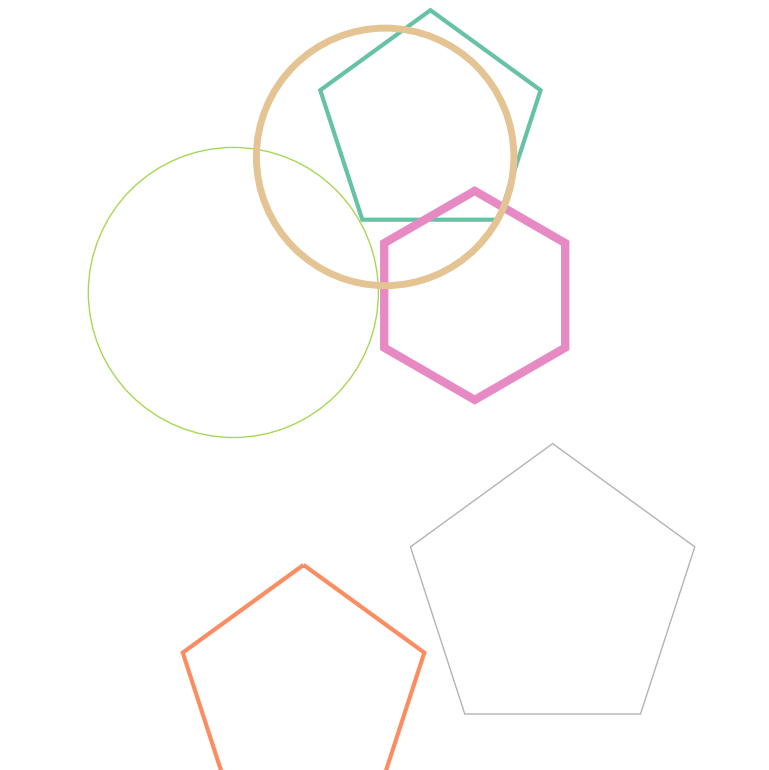[{"shape": "pentagon", "thickness": 1.5, "radius": 0.75, "center": [0.559, 0.836]}, {"shape": "pentagon", "thickness": 1.5, "radius": 0.82, "center": [0.394, 0.101]}, {"shape": "hexagon", "thickness": 3, "radius": 0.68, "center": [0.617, 0.616]}, {"shape": "circle", "thickness": 0.5, "radius": 0.94, "center": [0.303, 0.62]}, {"shape": "circle", "thickness": 2.5, "radius": 0.84, "center": [0.5, 0.796]}, {"shape": "pentagon", "thickness": 0.5, "radius": 0.97, "center": [0.718, 0.23]}]